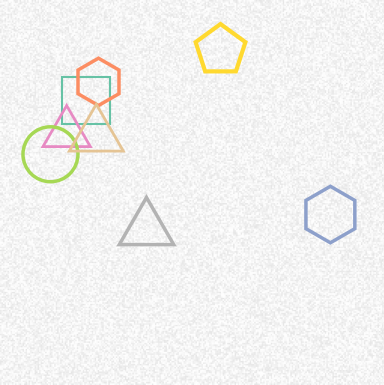[{"shape": "square", "thickness": 1.5, "radius": 0.31, "center": [0.224, 0.739]}, {"shape": "hexagon", "thickness": 2.5, "radius": 0.31, "center": [0.256, 0.787]}, {"shape": "hexagon", "thickness": 2.5, "radius": 0.37, "center": [0.858, 0.443]}, {"shape": "triangle", "thickness": 2, "radius": 0.36, "center": [0.173, 0.655]}, {"shape": "circle", "thickness": 2.5, "radius": 0.36, "center": [0.131, 0.599]}, {"shape": "pentagon", "thickness": 3, "radius": 0.34, "center": [0.573, 0.87]}, {"shape": "triangle", "thickness": 2, "radius": 0.41, "center": [0.25, 0.648]}, {"shape": "triangle", "thickness": 2.5, "radius": 0.41, "center": [0.38, 0.405]}]